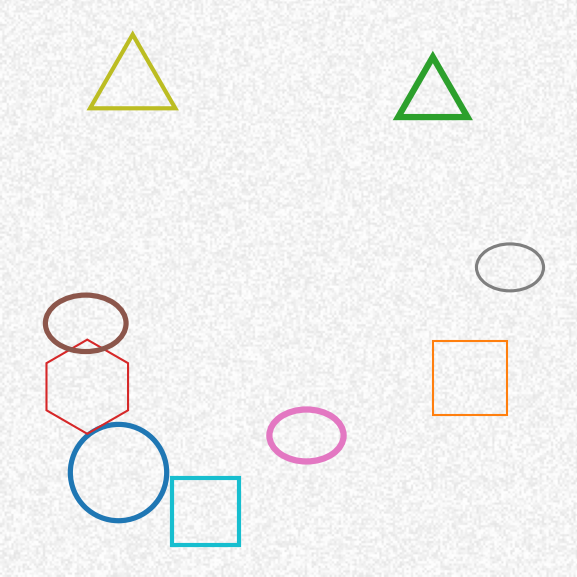[{"shape": "circle", "thickness": 2.5, "radius": 0.42, "center": [0.205, 0.181]}, {"shape": "square", "thickness": 1, "radius": 0.32, "center": [0.814, 0.345]}, {"shape": "triangle", "thickness": 3, "radius": 0.35, "center": [0.749, 0.831]}, {"shape": "hexagon", "thickness": 1, "radius": 0.41, "center": [0.151, 0.329]}, {"shape": "oval", "thickness": 2.5, "radius": 0.35, "center": [0.148, 0.439]}, {"shape": "oval", "thickness": 3, "radius": 0.32, "center": [0.531, 0.245]}, {"shape": "oval", "thickness": 1.5, "radius": 0.29, "center": [0.883, 0.536]}, {"shape": "triangle", "thickness": 2, "radius": 0.43, "center": [0.23, 0.854]}, {"shape": "square", "thickness": 2, "radius": 0.29, "center": [0.356, 0.113]}]